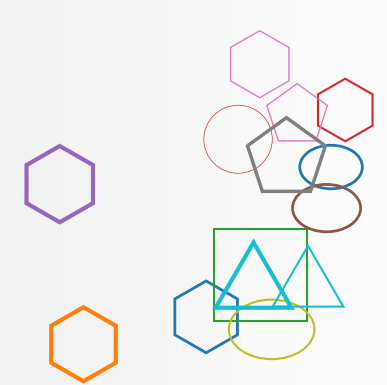[{"shape": "hexagon", "thickness": 2, "radius": 0.47, "center": [0.532, 0.177]}, {"shape": "oval", "thickness": 2, "radius": 0.4, "center": [0.854, 0.566]}, {"shape": "hexagon", "thickness": 3, "radius": 0.48, "center": [0.215, 0.106]}, {"shape": "square", "thickness": 1.5, "radius": 0.6, "center": [0.673, 0.286]}, {"shape": "hexagon", "thickness": 1.5, "radius": 0.41, "center": [0.891, 0.714]}, {"shape": "circle", "thickness": 0.5, "radius": 0.44, "center": [0.614, 0.638]}, {"shape": "hexagon", "thickness": 3, "radius": 0.5, "center": [0.154, 0.522]}, {"shape": "oval", "thickness": 2, "radius": 0.44, "center": [0.843, 0.459]}, {"shape": "pentagon", "thickness": 1, "radius": 0.41, "center": [0.767, 0.701]}, {"shape": "hexagon", "thickness": 1, "radius": 0.43, "center": [0.67, 0.833]}, {"shape": "pentagon", "thickness": 2.5, "radius": 0.53, "center": [0.739, 0.589]}, {"shape": "oval", "thickness": 1.5, "radius": 0.55, "center": [0.701, 0.144]}, {"shape": "triangle", "thickness": 1.5, "radius": 0.53, "center": [0.795, 0.256]}, {"shape": "triangle", "thickness": 3, "radius": 0.56, "center": [0.654, 0.257]}]